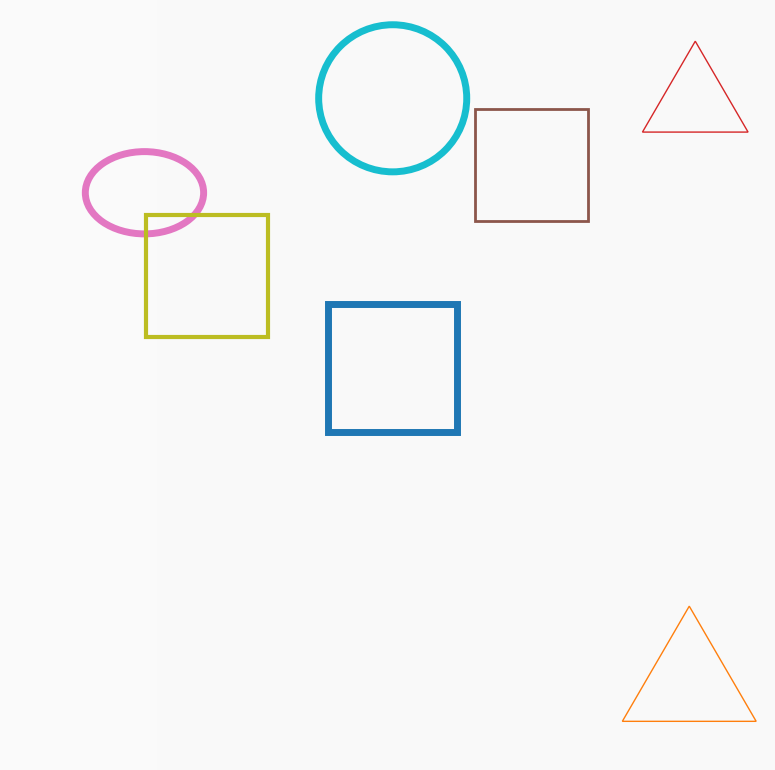[{"shape": "square", "thickness": 2.5, "radius": 0.41, "center": [0.506, 0.522]}, {"shape": "triangle", "thickness": 0.5, "radius": 0.5, "center": [0.889, 0.113]}, {"shape": "triangle", "thickness": 0.5, "radius": 0.39, "center": [0.897, 0.868]}, {"shape": "square", "thickness": 1, "radius": 0.36, "center": [0.685, 0.786]}, {"shape": "oval", "thickness": 2.5, "radius": 0.38, "center": [0.186, 0.75]}, {"shape": "square", "thickness": 1.5, "radius": 0.39, "center": [0.267, 0.642]}, {"shape": "circle", "thickness": 2.5, "radius": 0.48, "center": [0.507, 0.872]}]